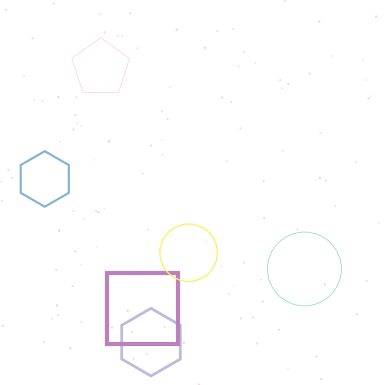[{"shape": "circle", "thickness": 0.5, "radius": 0.48, "center": [0.791, 0.301]}, {"shape": "hexagon", "thickness": 2, "radius": 0.44, "center": [0.392, 0.111]}, {"shape": "hexagon", "thickness": 1.5, "radius": 0.36, "center": [0.116, 0.535]}, {"shape": "pentagon", "thickness": 0.5, "radius": 0.39, "center": [0.262, 0.824]}, {"shape": "square", "thickness": 3, "radius": 0.46, "center": [0.37, 0.198]}, {"shape": "circle", "thickness": 1, "radius": 0.37, "center": [0.49, 0.343]}]